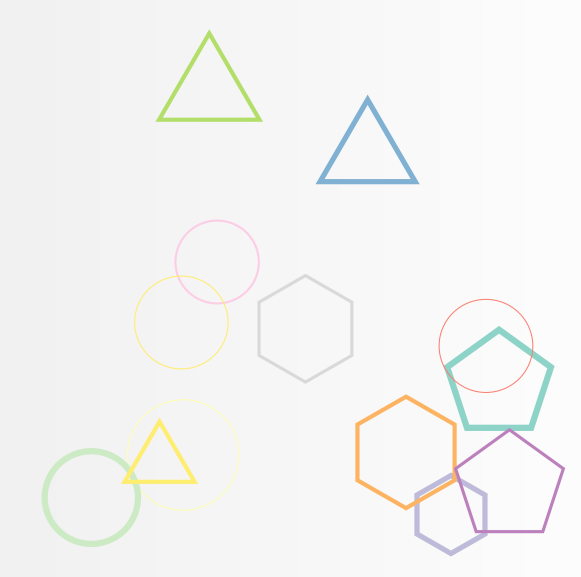[{"shape": "pentagon", "thickness": 3, "radius": 0.47, "center": [0.859, 0.334]}, {"shape": "circle", "thickness": 0.5, "radius": 0.48, "center": [0.315, 0.211]}, {"shape": "hexagon", "thickness": 2.5, "radius": 0.34, "center": [0.776, 0.108]}, {"shape": "circle", "thickness": 0.5, "radius": 0.4, "center": [0.836, 0.4]}, {"shape": "triangle", "thickness": 2.5, "radius": 0.47, "center": [0.632, 0.732]}, {"shape": "hexagon", "thickness": 2, "radius": 0.48, "center": [0.699, 0.216]}, {"shape": "triangle", "thickness": 2, "radius": 0.5, "center": [0.36, 0.842]}, {"shape": "circle", "thickness": 1, "radius": 0.36, "center": [0.374, 0.545]}, {"shape": "hexagon", "thickness": 1.5, "radius": 0.46, "center": [0.526, 0.43]}, {"shape": "pentagon", "thickness": 1.5, "radius": 0.49, "center": [0.877, 0.157]}, {"shape": "circle", "thickness": 3, "radius": 0.4, "center": [0.157, 0.138]}, {"shape": "triangle", "thickness": 2, "radius": 0.35, "center": [0.275, 0.2]}, {"shape": "circle", "thickness": 0.5, "radius": 0.4, "center": [0.312, 0.441]}]